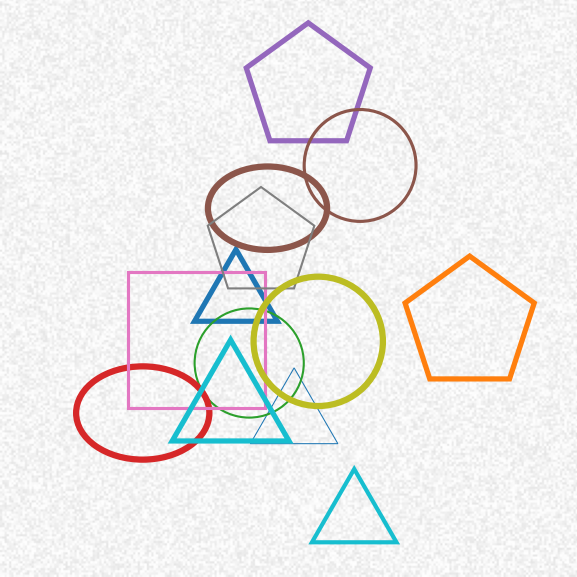[{"shape": "triangle", "thickness": 0.5, "radius": 0.44, "center": [0.509, 0.275]}, {"shape": "triangle", "thickness": 2.5, "radius": 0.41, "center": [0.409, 0.484]}, {"shape": "pentagon", "thickness": 2.5, "radius": 0.59, "center": [0.813, 0.438]}, {"shape": "circle", "thickness": 1, "radius": 0.47, "center": [0.432, 0.371]}, {"shape": "oval", "thickness": 3, "radius": 0.58, "center": [0.247, 0.284]}, {"shape": "pentagon", "thickness": 2.5, "radius": 0.56, "center": [0.534, 0.847]}, {"shape": "oval", "thickness": 3, "radius": 0.52, "center": [0.463, 0.639]}, {"shape": "circle", "thickness": 1.5, "radius": 0.48, "center": [0.624, 0.713]}, {"shape": "square", "thickness": 1.5, "radius": 0.59, "center": [0.34, 0.411]}, {"shape": "pentagon", "thickness": 1, "radius": 0.49, "center": [0.452, 0.578]}, {"shape": "circle", "thickness": 3, "radius": 0.56, "center": [0.551, 0.408]}, {"shape": "triangle", "thickness": 2, "radius": 0.42, "center": [0.613, 0.102]}, {"shape": "triangle", "thickness": 2.5, "radius": 0.58, "center": [0.399, 0.294]}]